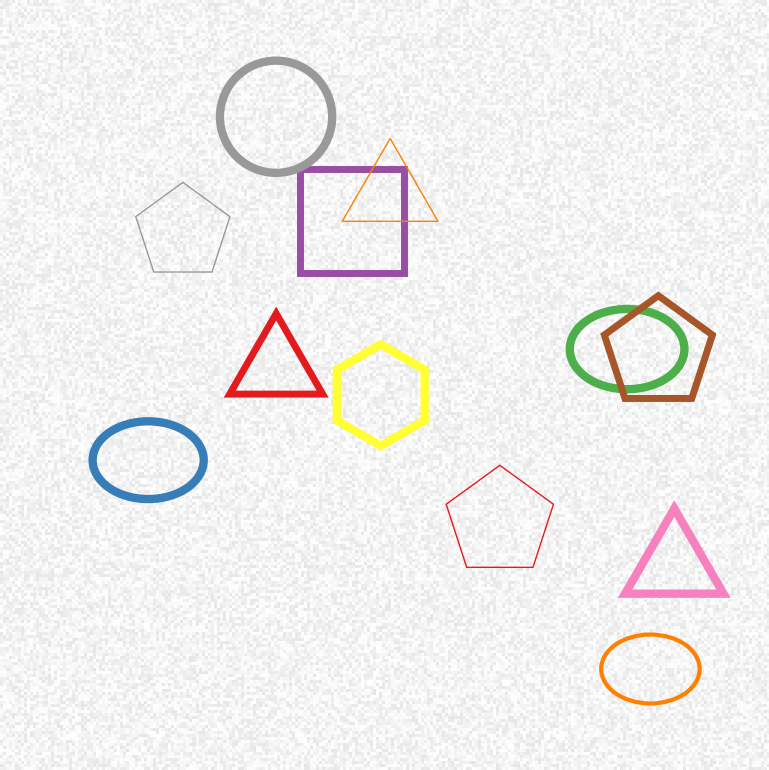[{"shape": "pentagon", "thickness": 0.5, "radius": 0.37, "center": [0.649, 0.322]}, {"shape": "triangle", "thickness": 2.5, "radius": 0.35, "center": [0.359, 0.523]}, {"shape": "oval", "thickness": 3, "radius": 0.36, "center": [0.192, 0.402]}, {"shape": "oval", "thickness": 3, "radius": 0.37, "center": [0.814, 0.547]}, {"shape": "square", "thickness": 2.5, "radius": 0.34, "center": [0.457, 0.713]}, {"shape": "triangle", "thickness": 0.5, "radius": 0.36, "center": [0.507, 0.748]}, {"shape": "oval", "thickness": 1.5, "radius": 0.32, "center": [0.845, 0.131]}, {"shape": "hexagon", "thickness": 3, "radius": 0.33, "center": [0.495, 0.487]}, {"shape": "pentagon", "thickness": 2.5, "radius": 0.37, "center": [0.855, 0.542]}, {"shape": "triangle", "thickness": 3, "radius": 0.37, "center": [0.876, 0.266]}, {"shape": "pentagon", "thickness": 0.5, "radius": 0.32, "center": [0.237, 0.699]}, {"shape": "circle", "thickness": 3, "radius": 0.36, "center": [0.359, 0.848]}]